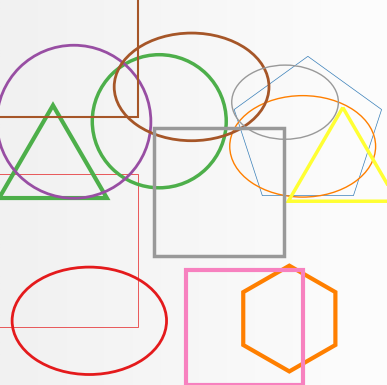[{"shape": "square", "thickness": 0.5, "radius": 0.99, "center": [0.156, 0.349]}, {"shape": "oval", "thickness": 2, "radius": 1.0, "center": [0.231, 0.167]}, {"shape": "pentagon", "thickness": 0.5, "radius": 1.0, "center": [0.795, 0.654]}, {"shape": "triangle", "thickness": 3, "radius": 0.8, "center": [0.137, 0.566]}, {"shape": "circle", "thickness": 2.5, "radius": 0.86, "center": [0.411, 0.685]}, {"shape": "circle", "thickness": 2, "radius": 0.99, "center": [0.191, 0.684]}, {"shape": "hexagon", "thickness": 3, "radius": 0.69, "center": [0.747, 0.173]}, {"shape": "oval", "thickness": 1, "radius": 0.94, "center": [0.781, 0.62]}, {"shape": "triangle", "thickness": 2.5, "radius": 0.81, "center": [0.885, 0.558]}, {"shape": "oval", "thickness": 2, "radius": 1.0, "center": [0.494, 0.774]}, {"shape": "square", "thickness": 1.5, "radius": 0.97, "center": [0.162, 0.89]}, {"shape": "square", "thickness": 3, "radius": 0.75, "center": [0.631, 0.149]}, {"shape": "oval", "thickness": 1, "radius": 0.69, "center": [0.736, 0.735]}, {"shape": "square", "thickness": 2.5, "radius": 0.84, "center": [0.565, 0.502]}]